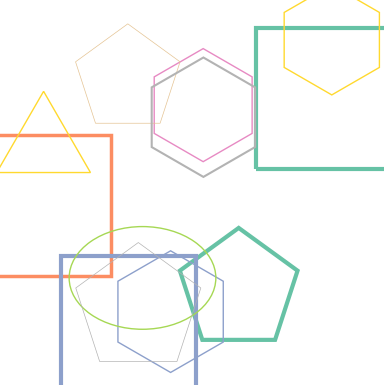[{"shape": "square", "thickness": 3, "radius": 0.91, "center": [0.848, 0.744]}, {"shape": "pentagon", "thickness": 3, "radius": 0.8, "center": [0.62, 0.247]}, {"shape": "square", "thickness": 2.5, "radius": 0.92, "center": [0.104, 0.466]}, {"shape": "square", "thickness": 3, "radius": 0.88, "center": [0.333, 0.159]}, {"shape": "hexagon", "thickness": 1, "radius": 0.79, "center": [0.443, 0.191]}, {"shape": "hexagon", "thickness": 1, "radius": 0.73, "center": [0.528, 0.727]}, {"shape": "oval", "thickness": 1, "radius": 0.95, "center": [0.37, 0.278]}, {"shape": "hexagon", "thickness": 1, "radius": 0.71, "center": [0.862, 0.896]}, {"shape": "triangle", "thickness": 1, "radius": 0.7, "center": [0.113, 0.622]}, {"shape": "pentagon", "thickness": 0.5, "radius": 0.71, "center": [0.332, 0.795]}, {"shape": "hexagon", "thickness": 1.5, "radius": 0.78, "center": [0.528, 0.696]}, {"shape": "pentagon", "thickness": 0.5, "radius": 0.85, "center": [0.359, 0.199]}]